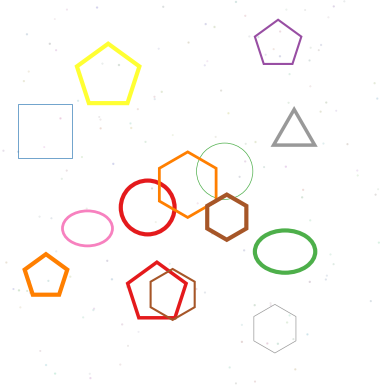[{"shape": "circle", "thickness": 3, "radius": 0.35, "center": [0.384, 0.461]}, {"shape": "pentagon", "thickness": 2.5, "radius": 0.4, "center": [0.408, 0.239]}, {"shape": "square", "thickness": 0.5, "radius": 0.35, "center": [0.117, 0.66]}, {"shape": "oval", "thickness": 3, "radius": 0.39, "center": [0.74, 0.347]}, {"shape": "circle", "thickness": 0.5, "radius": 0.37, "center": [0.584, 0.555]}, {"shape": "pentagon", "thickness": 1.5, "radius": 0.32, "center": [0.722, 0.885]}, {"shape": "hexagon", "thickness": 2, "radius": 0.43, "center": [0.488, 0.52]}, {"shape": "pentagon", "thickness": 3, "radius": 0.29, "center": [0.119, 0.282]}, {"shape": "pentagon", "thickness": 3, "radius": 0.43, "center": [0.281, 0.801]}, {"shape": "hexagon", "thickness": 1.5, "radius": 0.33, "center": [0.448, 0.235]}, {"shape": "hexagon", "thickness": 3, "radius": 0.29, "center": [0.589, 0.436]}, {"shape": "oval", "thickness": 2, "radius": 0.32, "center": [0.227, 0.407]}, {"shape": "triangle", "thickness": 2.5, "radius": 0.31, "center": [0.764, 0.654]}, {"shape": "hexagon", "thickness": 0.5, "radius": 0.32, "center": [0.714, 0.146]}]